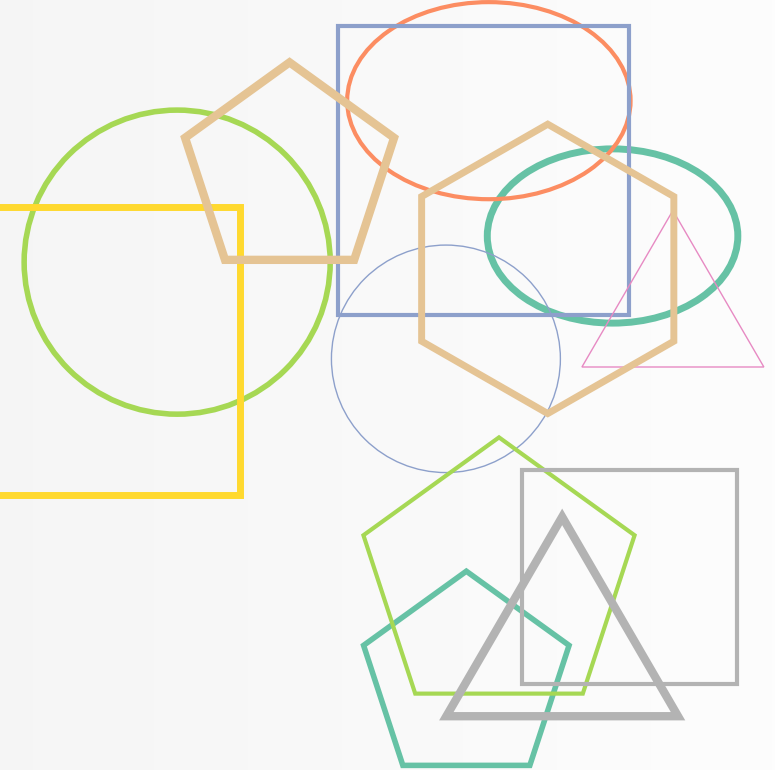[{"shape": "pentagon", "thickness": 2, "radius": 0.7, "center": [0.602, 0.119]}, {"shape": "oval", "thickness": 2.5, "radius": 0.81, "center": [0.79, 0.694]}, {"shape": "oval", "thickness": 1.5, "radius": 0.91, "center": [0.631, 0.869]}, {"shape": "circle", "thickness": 0.5, "radius": 0.74, "center": [0.575, 0.534]}, {"shape": "square", "thickness": 1.5, "radius": 0.94, "center": [0.624, 0.779]}, {"shape": "triangle", "thickness": 0.5, "radius": 0.68, "center": [0.868, 0.591]}, {"shape": "circle", "thickness": 2, "radius": 0.99, "center": [0.229, 0.66]}, {"shape": "pentagon", "thickness": 1.5, "radius": 0.92, "center": [0.644, 0.248]}, {"shape": "square", "thickness": 2.5, "radius": 0.94, "center": [0.122, 0.544]}, {"shape": "pentagon", "thickness": 3, "radius": 0.71, "center": [0.374, 0.777]}, {"shape": "hexagon", "thickness": 2.5, "radius": 0.94, "center": [0.707, 0.651]}, {"shape": "triangle", "thickness": 3, "radius": 0.86, "center": [0.725, 0.156]}, {"shape": "square", "thickness": 1.5, "radius": 0.69, "center": [0.812, 0.251]}]